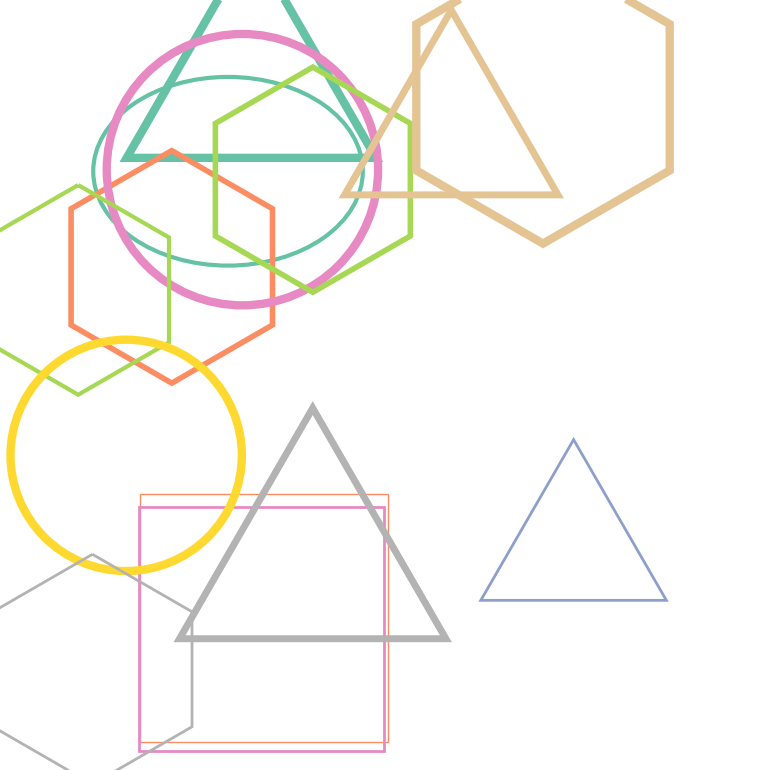[{"shape": "oval", "thickness": 1.5, "radius": 0.88, "center": [0.296, 0.778]}, {"shape": "triangle", "thickness": 3, "radius": 0.93, "center": [0.326, 0.888]}, {"shape": "hexagon", "thickness": 2, "radius": 0.75, "center": [0.223, 0.653]}, {"shape": "square", "thickness": 0.5, "radius": 0.81, "center": [0.343, 0.197]}, {"shape": "triangle", "thickness": 1, "radius": 0.7, "center": [0.745, 0.29]}, {"shape": "square", "thickness": 1, "radius": 0.79, "center": [0.34, 0.183]}, {"shape": "circle", "thickness": 3, "radius": 0.88, "center": [0.315, 0.78]}, {"shape": "hexagon", "thickness": 1.5, "radius": 0.68, "center": [0.102, 0.624]}, {"shape": "hexagon", "thickness": 2, "radius": 0.73, "center": [0.406, 0.767]}, {"shape": "circle", "thickness": 3, "radius": 0.75, "center": [0.164, 0.409]}, {"shape": "triangle", "thickness": 2.5, "radius": 0.8, "center": [0.586, 0.827]}, {"shape": "hexagon", "thickness": 3, "radius": 0.95, "center": [0.705, 0.874]}, {"shape": "hexagon", "thickness": 1, "radius": 0.75, "center": [0.12, 0.131]}, {"shape": "triangle", "thickness": 2.5, "radius": 1.0, "center": [0.406, 0.27]}]